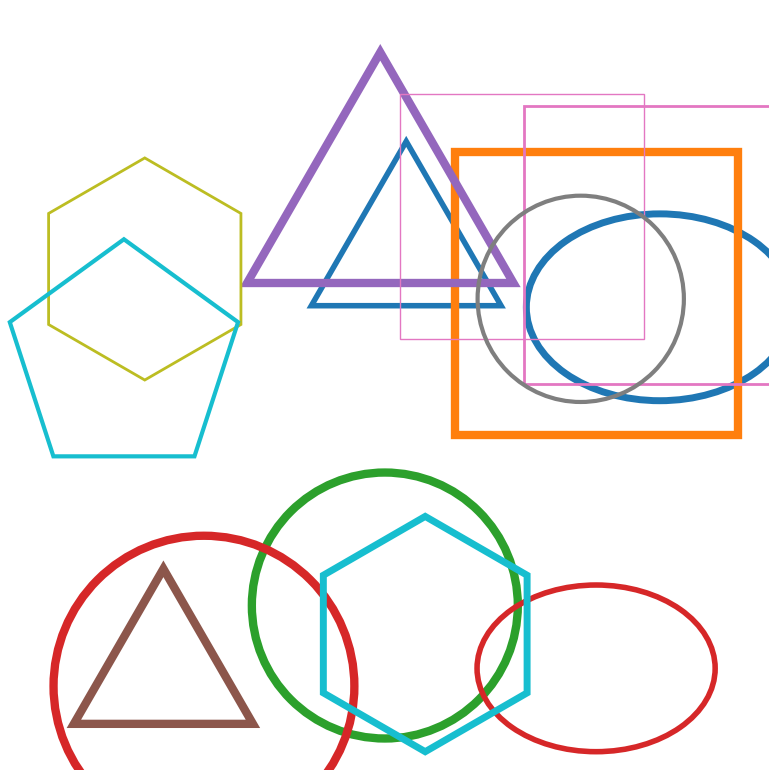[{"shape": "triangle", "thickness": 2, "radius": 0.71, "center": [0.528, 0.674]}, {"shape": "oval", "thickness": 2.5, "radius": 0.87, "center": [0.857, 0.601]}, {"shape": "square", "thickness": 3, "radius": 0.92, "center": [0.774, 0.619]}, {"shape": "circle", "thickness": 3, "radius": 0.86, "center": [0.5, 0.214]}, {"shape": "circle", "thickness": 3, "radius": 0.98, "center": [0.265, 0.109]}, {"shape": "oval", "thickness": 2, "radius": 0.77, "center": [0.774, 0.132]}, {"shape": "triangle", "thickness": 3, "radius": 1.0, "center": [0.494, 0.732]}, {"shape": "triangle", "thickness": 3, "radius": 0.67, "center": [0.212, 0.127]}, {"shape": "square", "thickness": 1, "radius": 0.9, "center": [0.861, 0.682]}, {"shape": "square", "thickness": 0.5, "radius": 0.79, "center": [0.678, 0.719]}, {"shape": "circle", "thickness": 1.5, "radius": 0.67, "center": [0.754, 0.612]}, {"shape": "hexagon", "thickness": 1, "radius": 0.72, "center": [0.188, 0.651]}, {"shape": "hexagon", "thickness": 2.5, "radius": 0.76, "center": [0.552, 0.177]}, {"shape": "pentagon", "thickness": 1.5, "radius": 0.78, "center": [0.161, 0.533]}]